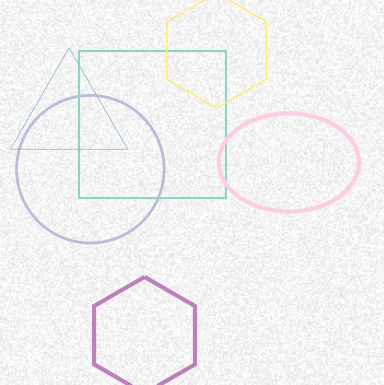[{"shape": "square", "thickness": 1.5, "radius": 0.96, "center": [0.395, 0.677]}, {"shape": "circle", "thickness": 2, "radius": 0.96, "center": [0.235, 0.56]}, {"shape": "triangle", "thickness": 0.5, "radius": 0.88, "center": [0.179, 0.7]}, {"shape": "oval", "thickness": 3, "radius": 0.91, "center": [0.75, 0.578]}, {"shape": "hexagon", "thickness": 3, "radius": 0.76, "center": [0.375, 0.129]}, {"shape": "hexagon", "thickness": 1, "radius": 0.75, "center": [0.563, 0.869]}]